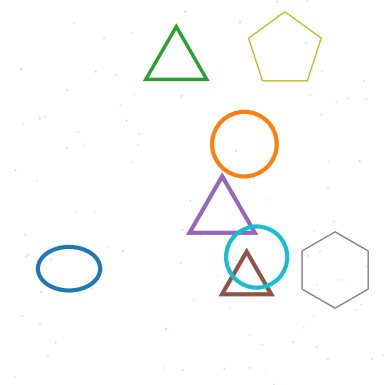[{"shape": "oval", "thickness": 3, "radius": 0.4, "center": [0.179, 0.302]}, {"shape": "circle", "thickness": 3, "radius": 0.42, "center": [0.635, 0.626]}, {"shape": "triangle", "thickness": 2.5, "radius": 0.46, "center": [0.458, 0.839]}, {"shape": "triangle", "thickness": 3, "radius": 0.49, "center": [0.577, 0.444]}, {"shape": "triangle", "thickness": 3, "radius": 0.37, "center": [0.641, 0.273]}, {"shape": "hexagon", "thickness": 1, "radius": 0.5, "center": [0.87, 0.299]}, {"shape": "pentagon", "thickness": 1, "radius": 0.5, "center": [0.74, 0.87]}, {"shape": "circle", "thickness": 3, "radius": 0.4, "center": [0.667, 0.332]}]